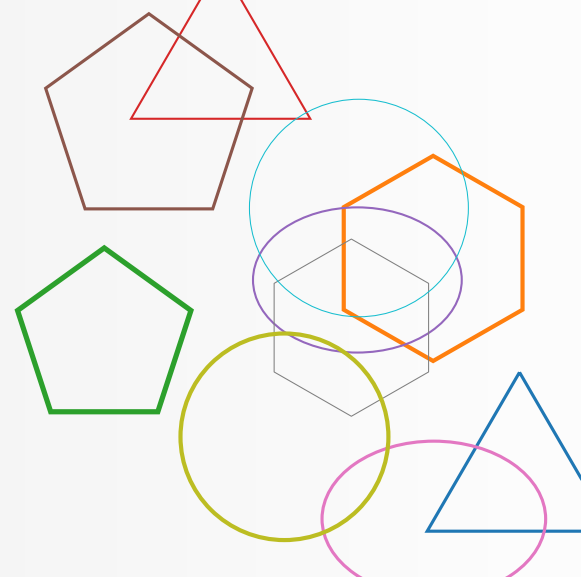[{"shape": "triangle", "thickness": 1.5, "radius": 0.92, "center": [0.894, 0.171]}, {"shape": "hexagon", "thickness": 2, "radius": 0.89, "center": [0.745, 0.552]}, {"shape": "pentagon", "thickness": 2.5, "radius": 0.78, "center": [0.179, 0.413]}, {"shape": "triangle", "thickness": 1, "radius": 0.89, "center": [0.38, 0.883]}, {"shape": "oval", "thickness": 1, "radius": 0.9, "center": [0.615, 0.514]}, {"shape": "pentagon", "thickness": 1.5, "radius": 0.93, "center": [0.256, 0.789]}, {"shape": "oval", "thickness": 1.5, "radius": 0.96, "center": [0.746, 0.101]}, {"shape": "hexagon", "thickness": 0.5, "radius": 0.77, "center": [0.604, 0.432]}, {"shape": "circle", "thickness": 2, "radius": 0.89, "center": [0.489, 0.243]}, {"shape": "circle", "thickness": 0.5, "radius": 0.94, "center": [0.617, 0.639]}]